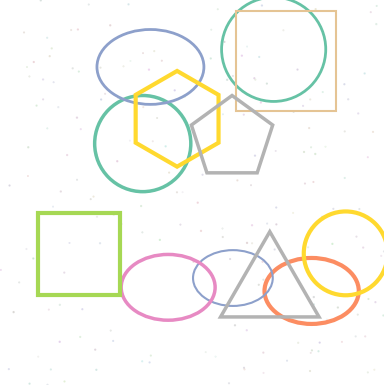[{"shape": "circle", "thickness": 2, "radius": 0.68, "center": [0.711, 0.872]}, {"shape": "circle", "thickness": 2.5, "radius": 0.62, "center": [0.371, 0.627]}, {"shape": "oval", "thickness": 3, "radius": 0.61, "center": [0.809, 0.244]}, {"shape": "oval", "thickness": 1.5, "radius": 0.52, "center": [0.605, 0.278]}, {"shape": "oval", "thickness": 2, "radius": 0.69, "center": [0.391, 0.826]}, {"shape": "oval", "thickness": 2.5, "radius": 0.61, "center": [0.437, 0.254]}, {"shape": "square", "thickness": 3, "radius": 0.53, "center": [0.205, 0.341]}, {"shape": "circle", "thickness": 3, "radius": 0.54, "center": [0.898, 0.342]}, {"shape": "hexagon", "thickness": 3, "radius": 0.62, "center": [0.46, 0.691]}, {"shape": "square", "thickness": 1.5, "radius": 0.65, "center": [0.743, 0.842]}, {"shape": "pentagon", "thickness": 2.5, "radius": 0.56, "center": [0.603, 0.641]}, {"shape": "triangle", "thickness": 2.5, "radius": 0.74, "center": [0.701, 0.251]}]